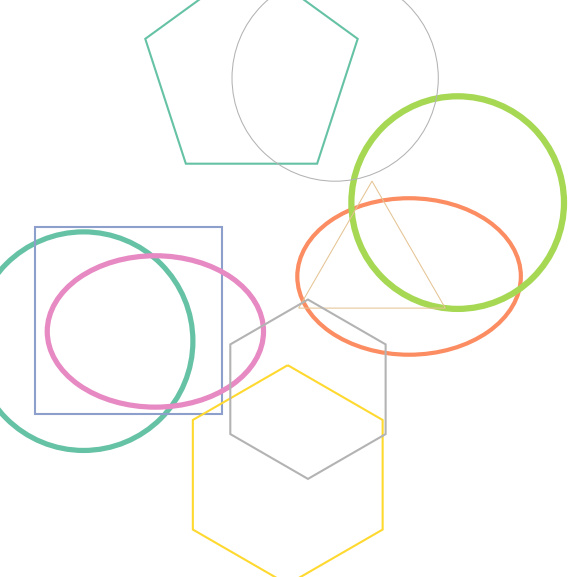[{"shape": "circle", "thickness": 2.5, "radius": 0.95, "center": [0.145, 0.408]}, {"shape": "pentagon", "thickness": 1, "radius": 0.97, "center": [0.435, 0.872]}, {"shape": "oval", "thickness": 2, "radius": 0.97, "center": [0.708, 0.52]}, {"shape": "square", "thickness": 1, "radius": 0.81, "center": [0.223, 0.444]}, {"shape": "oval", "thickness": 2.5, "radius": 0.94, "center": [0.269, 0.425]}, {"shape": "circle", "thickness": 3, "radius": 0.92, "center": [0.793, 0.648]}, {"shape": "hexagon", "thickness": 1, "radius": 0.95, "center": [0.498, 0.177]}, {"shape": "triangle", "thickness": 0.5, "radius": 0.73, "center": [0.644, 0.539]}, {"shape": "hexagon", "thickness": 1, "radius": 0.78, "center": [0.533, 0.325]}, {"shape": "circle", "thickness": 0.5, "radius": 0.89, "center": [0.58, 0.864]}]